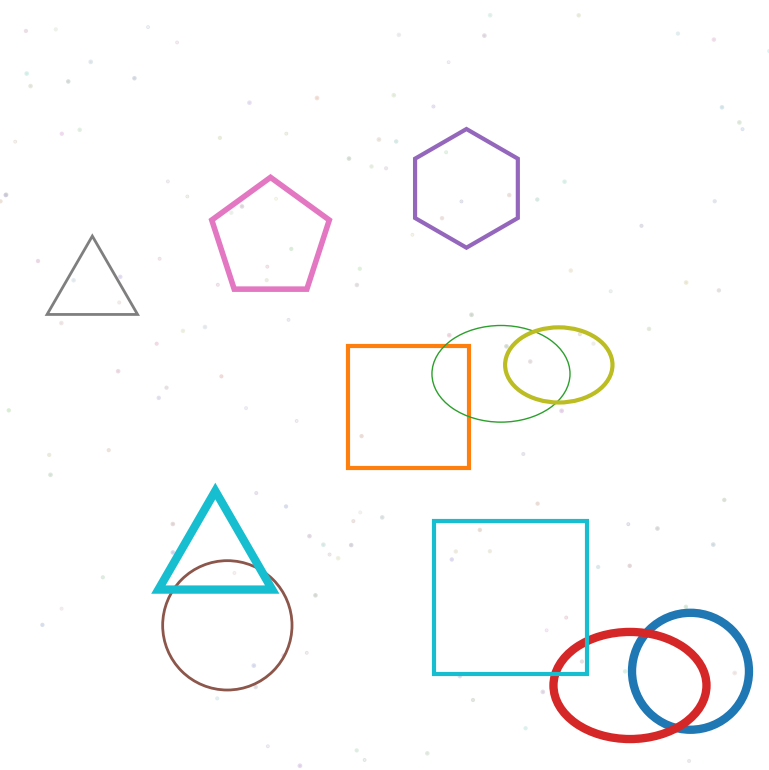[{"shape": "circle", "thickness": 3, "radius": 0.38, "center": [0.897, 0.128]}, {"shape": "square", "thickness": 1.5, "radius": 0.39, "center": [0.53, 0.471]}, {"shape": "oval", "thickness": 0.5, "radius": 0.45, "center": [0.651, 0.515]}, {"shape": "oval", "thickness": 3, "radius": 0.5, "center": [0.818, 0.11]}, {"shape": "hexagon", "thickness": 1.5, "radius": 0.39, "center": [0.606, 0.755]}, {"shape": "circle", "thickness": 1, "radius": 0.42, "center": [0.295, 0.188]}, {"shape": "pentagon", "thickness": 2, "radius": 0.4, "center": [0.351, 0.689]}, {"shape": "triangle", "thickness": 1, "radius": 0.34, "center": [0.12, 0.626]}, {"shape": "oval", "thickness": 1.5, "radius": 0.35, "center": [0.726, 0.526]}, {"shape": "square", "thickness": 1.5, "radius": 0.5, "center": [0.663, 0.224]}, {"shape": "triangle", "thickness": 3, "radius": 0.43, "center": [0.28, 0.277]}]